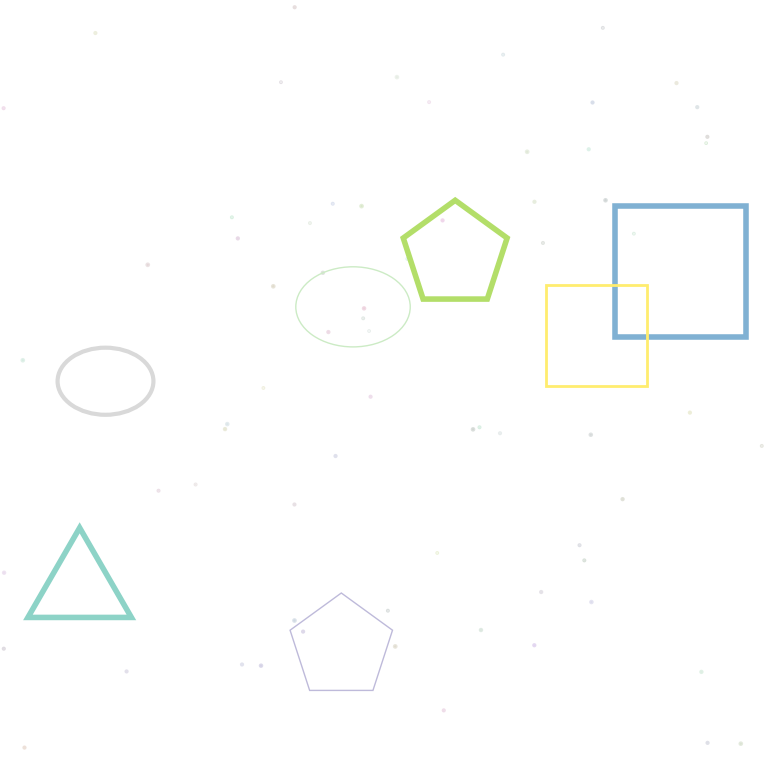[{"shape": "triangle", "thickness": 2, "radius": 0.39, "center": [0.103, 0.237]}, {"shape": "pentagon", "thickness": 0.5, "radius": 0.35, "center": [0.443, 0.16]}, {"shape": "square", "thickness": 2, "radius": 0.43, "center": [0.884, 0.648]}, {"shape": "pentagon", "thickness": 2, "radius": 0.35, "center": [0.591, 0.669]}, {"shape": "oval", "thickness": 1.5, "radius": 0.31, "center": [0.137, 0.505]}, {"shape": "oval", "thickness": 0.5, "radius": 0.37, "center": [0.458, 0.601]}, {"shape": "square", "thickness": 1, "radius": 0.33, "center": [0.775, 0.564]}]